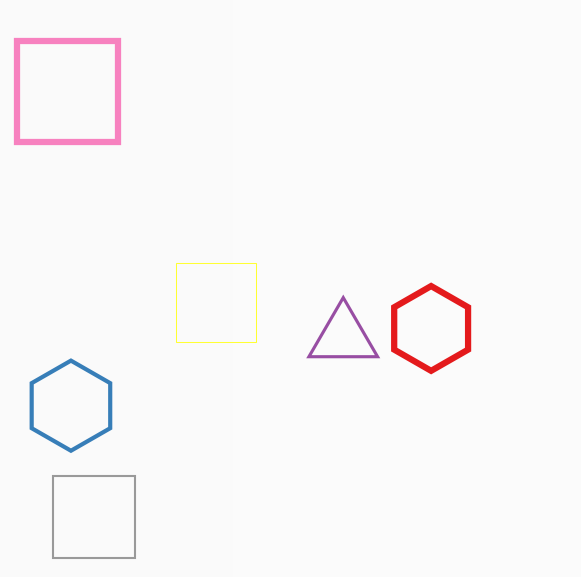[{"shape": "hexagon", "thickness": 3, "radius": 0.37, "center": [0.742, 0.43]}, {"shape": "hexagon", "thickness": 2, "radius": 0.39, "center": [0.122, 0.297]}, {"shape": "triangle", "thickness": 1.5, "radius": 0.34, "center": [0.591, 0.416]}, {"shape": "square", "thickness": 0.5, "radius": 0.35, "center": [0.372, 0.475]}, {"shape": "square", "thickness": 3, "radius": 0.43, "center": [0.117, 0.841]}, {"shape": "square", "thickness": 1, "radius": 0.36, "center": [0.162, 0.104]}]